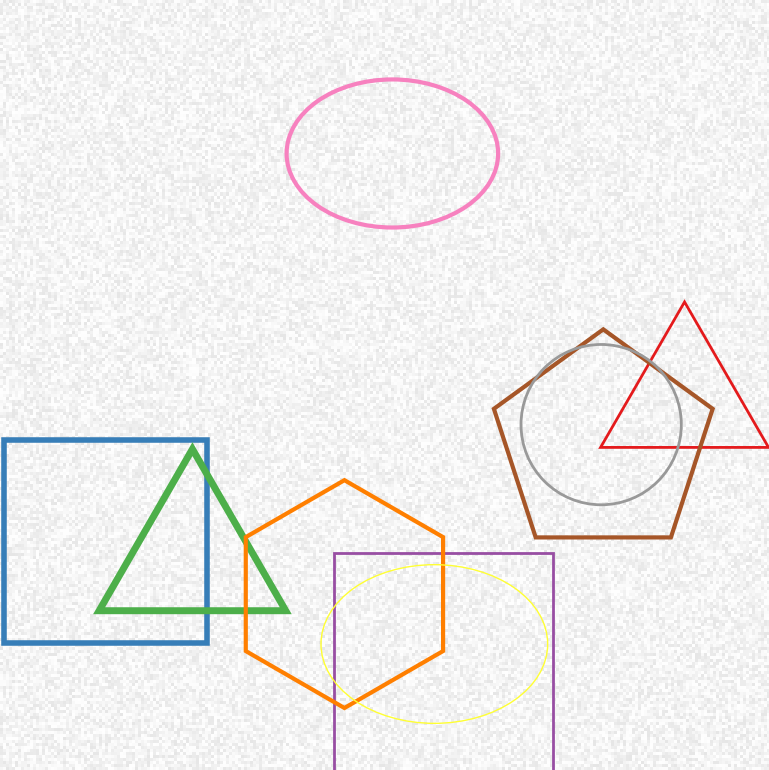[{"shape": "triangle", "thickness": 1, "radius": 0.63, "center": [0.889, 0.482]}, {"shape": "square", "thickness": 2, "radius": 0.66, "center": [0.137, 0.297]}, {"shape": "triangle", "thickness": 2.5, "radius": 0.7, "center": [0.25, 0.277]}, {"shape": "square", "thickness": 1, "radius": 0.71, "center": [0.576, 0.14]}, {"shape": "hexagon", "thickness": 1.5, "radius": 0.74, "center": [0.447, 0.228]}, {"shape": "oval", "thickness": 0.5, "radius": 0.74, "center": [0.564, 0.164]}, {"shape": "pentagon", "thickness": 1.5, "radius": 0.75, "center": [0.783, 0.423]}, {"shape": "oval", "thickness": 1.5, "radius": 0.69, "center": [0.51, 0.801]}, {"shape": "circle", "thickness": 1, "radius": 0.52, "center": [0.781, 0.449]}]